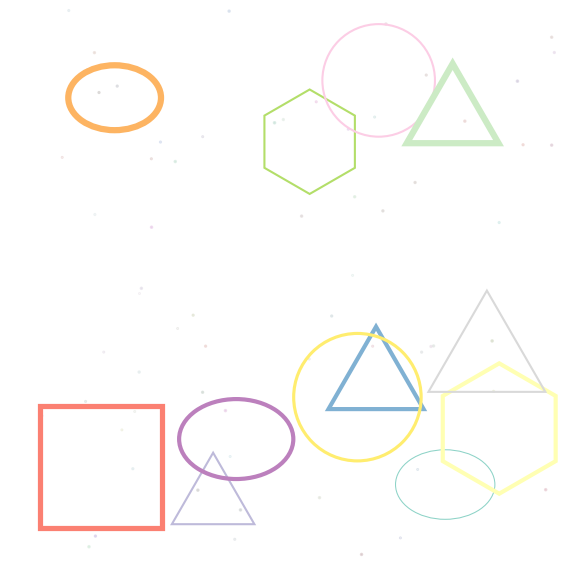[{"shape": "oval", "thickness": 0.5, "radius": 0.43, "center": [0.771, 0.16]}, {"shape": "hexagon", "thickness": 2, "radius": 0.56, "center": [0.864, 0.257]}, {"shape": "triangle", "thickness": 1, "radius": 0.41, "center": [0.369, 0.133]}, {"shape": "square", "thickness": 2.5, "radius": 0.53, "center": [0.175, 0.19]}, {"shape": "triangle", "thickness": 2, "radius": 0.48, "center": [0.651, 0.338]}, {"shape": "oval", "thickness": 3, "radius": 0.4, "center": [0.199, 0.83]}, {"shape": "hexagon", "thickness": 1, "radius": 0.45, "center": [0.536, 0.754]}, {"shape": "circle", "thickness": 1, "radius": 0.49, "center": [0.656, 0.86]}, {"shape": "triangle", "thickness": 1, "radius": 0.58, "center": [0.843, 0.379]}, {"shape": "oval", "thickness": 2, "radius": 0.49, "center": [0.409, 0.239]}, {"shape": "triangle", "thickness": 3, "radius": 0.46, "center": [0.784, 0.797]}, {"shape": "circle", "thickness": 1.5, "radius": 0.55, "center": [0.619, 0.311]}]